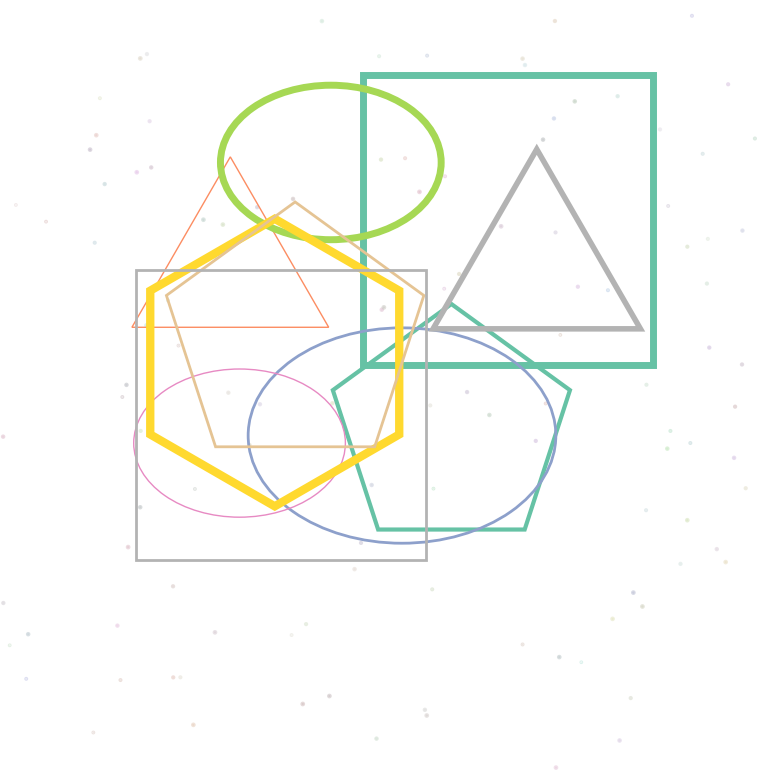[{"shape": "pentagon", "thickness": 1.5, "radius": 0.81, "center": [0.586, 0.443]}, {"shape": "square", "thickness": 2.5, "radius": 0.94, "center": [0.66, 0.714]}, {"shape": "triangle", "thickness": 0.5, "radius": 0.74, "center": [0.299, 0.649]}, {"shape": "oval", "thickness": 1, "radius": 1.0, "center": [0.522, 0.434]}, {"shape": "oval", "thickness": 0.5, "radius": 0.69, "center": [0.311, 0.425]}, {"shape": "oval", "thickness": 2.5, "radius": 0.72, "center": [0.43, 0.789]}, {"shape": "hexagon", "thickness": 3, "radius": 0.93, "center": [0.357, 0.529]}, {"shape": "pentagon", "thickness": 1, "radius": 0.88, "center": [0.383, 0.562]}, {"shape": "square", "thickness": 1, "radius": 0.94, "center": [0.365, 0.461]}, {"shape": "triangle", "thickness": 2, "radius": 0.78, "center": [0.697, 0.651]}]